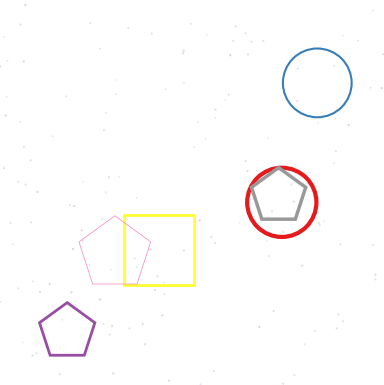[{"shape": "circle", "thickness": 3, "radius": 0.45, "center": [0.732, 0.474]}, {"shape": "circle", "thickness": 1.5, "radius": 0.45, "center": [0.824, 0.785]}, {"shape": "pentagon", "thickness": 2, "radius": 0.38, "center": [0.175, 0.138]}, {"shape": "square", "thickness": 2, "radius": 0.46, "center": [0.414, 0.35]}, {"shape": "pentagon", "thickness": 0.5, "radius": 0.49, "center": [0.298, 0.342]}, {"shape": "pentagon", "thickness": 2.5, "radius": 0.37, "center": [0.724, 0.491]}]